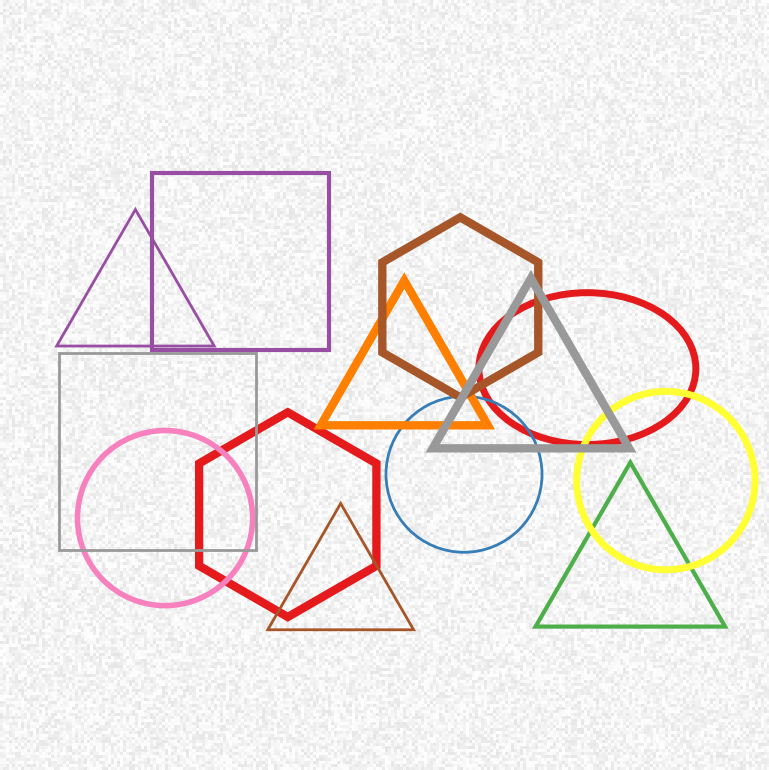[{"shape": "oval", "thickness": 2.5, "radius": 0.7, "center": [0.763, 0.521]}, {"shape": "hexagon", "thickness": 3, "radius": 0.66, "center": [0.374, 0.332]}, {"shape": "circle", "thickness": 1, "radius": 0.51, "center": [0.603, 0.384]}, {"shape": "triangle", "thickness": 1.5, "radius": 0.71, "center": [0.819, 0.257]}, {"shape": "square", "thickness": 1.5, "radius": 0.57, "center": [0.313, 0.66]}, {"shape": "triangle", "thickness": 1, "radius": 0.59, "center": [0.176, 0.61]}, {"shape": "triangle", "thickness": 3, "radius": 0.63, "center": [0.525, 0.51]}, {"shape": "circle", "thickness": 2.5, "radius": 0.58, "center": [0.865, 0.376]}, {"shape": "triangle", "thickness": 1, "radius": 0.55, "center": [0.442, 0.237]}, {"shape": "hexagon", "thickness": 3, "radius": 0.58, "center": [0.598, 0.601]}, {"shape": "circle", "thickness": 2, "radius": 0.57, "center": [0.214, 0.327]}, {"shape": "triangle", "thickness": 3, "radius": 0.74, "center": [0.69, 0.491]}, {"shape": "square", "thickness": 1, "radius": 0.64, "center": [0.205, 0.413]}]